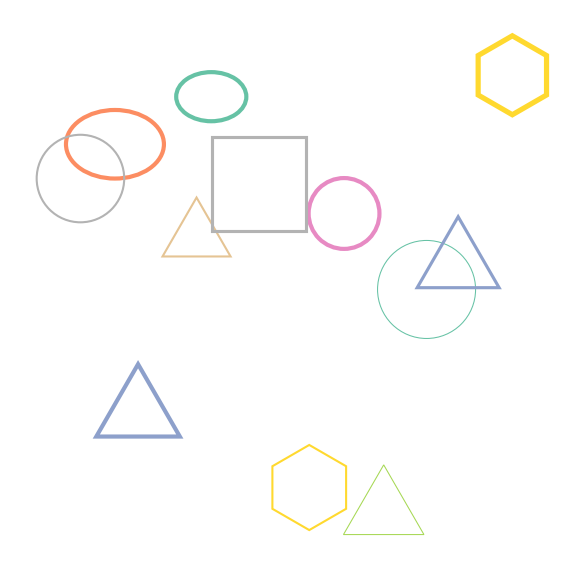[{"shape": "oval", "thickness": 2, "radius": 0.3, "center": [0.366, 0.832]}, {"shape": "circle", "thickness": 0.5, "radius": 0.42, "center": [0.739, 0.498]}, {"shape": "oval", "thickness": 2, "radius": 0.42, "center": [0.199, 0.749]}, {"shape": "triangle", "thickness": 2, "radius": 0.42, "center": [0.239, 0.285]}, {"shape": "triangle", "thickness": 1.5, "radius": 0.41, "center": [0.793, 0.542]}, {"shape": "circle", "thickness": 2, "radius": 0.31, "center": [0.596, 0.629]}, {"shape": "triangle", "thickness": 0.5, "radius": 0.4, "center": [0.664, 0.114]}, {"shape": "hexagon", "thickness": 1, "radius": 0.37, "center": [0.536, 0.155]}, {"shape": "hexagon", "thickness": 2.5, "radius": 0.34, "center": [0.887, 0.869]}, {"shape": "triangle", "thickness": 1, "radius": 0.34, "center": [0.34, 0.589]}, {"shape": "square", "thickness": 1.5, "radius": 0.41, "center": [0.449, 0.68]}, {"shape": "circle", "thickness": 1, "radius": 0.38, "center": [0.139, 0.69]}]